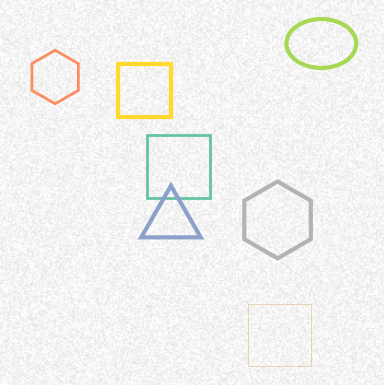[{"shape": "square", "thickness": 2, "radius": 0.41, "center": [0.463, 0.568]}, {"shape": "hexagon", "thickness": 2, "radius": 0.35, "center": [0.143, 0.8]}, {"shape": "triangle", "thickness": 3, "radius": 0.45, "center": [0.444, 0.428]}, {"shape": "oval", "thickness": 3, "radius": 0.45, "center": [0.835, 0.887]}, {"shape": "square", "thickness": 3, "radius": 0.35, "center": [0.376, 0.765]}, {"shape": "square", "thickness": 0.5, "radius": 0.41, "center": [0.727, 0.13]}, {"shape": "hexagon", "thickness": 3, "radius": 0.5, "center": [0.721, 0.429]}]